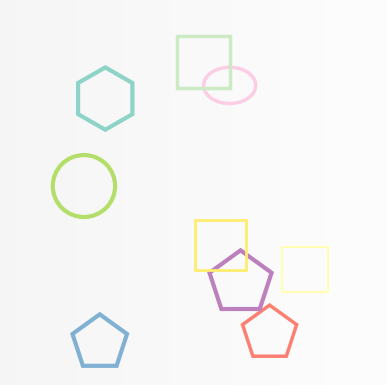[{"shape": "hexagon", "thickness": 3, "radius": 0.4, "center": [0.272, 0.744]}, {"shape": "square", "thickness": 1.5, "radius": 0.3, "center": [0.787, 0.301]}, {"shape": "pentagon", "thickness": 2.5, "radius": 0.37, "center": [0.696, 0.134]}, {"shape": "pentagon", "thickness": 3, "radius": 0.37, "center": [0.257, 0.11]}, {"shape": "circle", "thickness": 3, "radius": 0.4, "center": [0.217, 0.517]}, {"shape": "oval", "thickness": 2.5, "radius": 0.34, "center": [0.593, 0.778]}, {"shape": "pentagon", "thickness": 3, "radius": 0.42, "center": [0.621, 0.266]}, {"shape": "square", "thickness": 2.5, "radius": 0.34, "center": [0.525, 0.839]}, {"shape": "square", "thickness": 2, "radius": 0.32, "center": [0.569, 0.363]}]